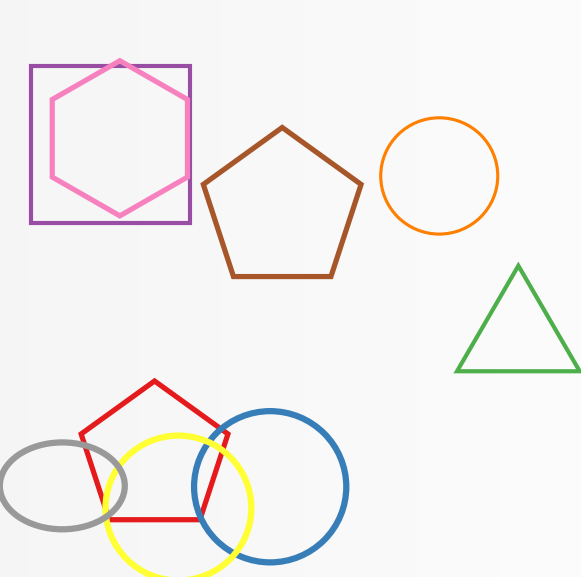[{"shape": "pentagon", "thickness": 2.5, "radius": 0.66, "center": [0.266, 0.207]}, {"shape": "circle", "thickness": 3, "radius": 0.65, "center": [0.465, 0.156]}, {"shape": "triangle", "thickness": 2, "radius": 0.61, "center": [0.892, 0.417]}, {"shape": "square", "thickness": 2, "radius": 0.68, "center": [0.19, 0.749]}, {"shape": "circle", "thickness": 1.5, "radius": 0.5, "center": [0.756, 0.694]}, {"shape": "circle", "thickness": 3, "radius": 0.63, "center": [0.307, 0.119]}, {"shape": "pentagon", "thickness": 2.5, "radius": 0.71, "center": [0.486, 0.636]}, {"shape": "hexagon", "thickness": 2.5, "radius": 0.67, "center": [0.206, 0.76]}, {"shape": "oval", "thickness": 3, "radius": 0.54, "center": [0.107, 0.158]}]